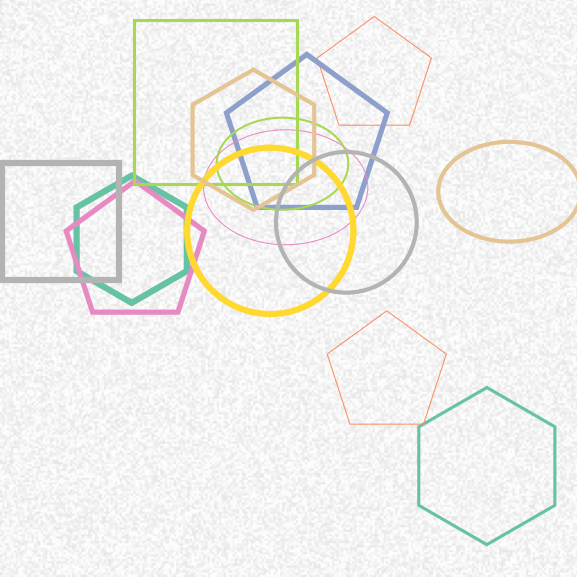[{"shape": "hexagon", "thickness": 1.5, "radius": 0.68, "center": [0.843, 0.192]}, {"shape": "hexagon", "thickness": 3, "radius": 0.55, "center": [0.228, 0.585]}, {"shape": "pentagon", "thickness": 0.5, "radius": 0.52, "center": [0.648, 0.867]}, {"shape": "pentagon", "thickness": 0.5, "radius": 0.54, "center": [0.67, 0.352]}, {"shape": "pentagon", "thickness": 2.5, "radius": 0.73, "center": [0.531, 0.758]}, {"shape": "pentagon", "thickness": 2.5, "radius": 0.63, "center": [0.234, 0.56]}, {"shape": "oval", "thickness": 0.5, "radius": 0.71, "center": [0.495, 0.675]}, {"shape": "square", "thickness": 1.5, "radius": 0.71, "center": [0.373, 0.822]}, {"shape": "oval", "thickness": 1, "radius": 0.57, "center": [0.489, 0.716]}, {"shape": "circle", "thickness": 3, "radius": 0.72, "center": [0.468, 0.599]}, {"shape": "oval", "thickness": 2, "radius": 0.62, "center": [0.882, 0.667]}, {"shape": "hexagon", "thickness": 2, "radius": 0.61, "center": [0.439, 0.757]}, {"shape": "square", "thickness": 3, "radius": 0.51, "center": [0.105, 0.616]}, {"shape": "circle", "thickness": 2, "radius": 0.61, "center": [0.6, 0.614]}]